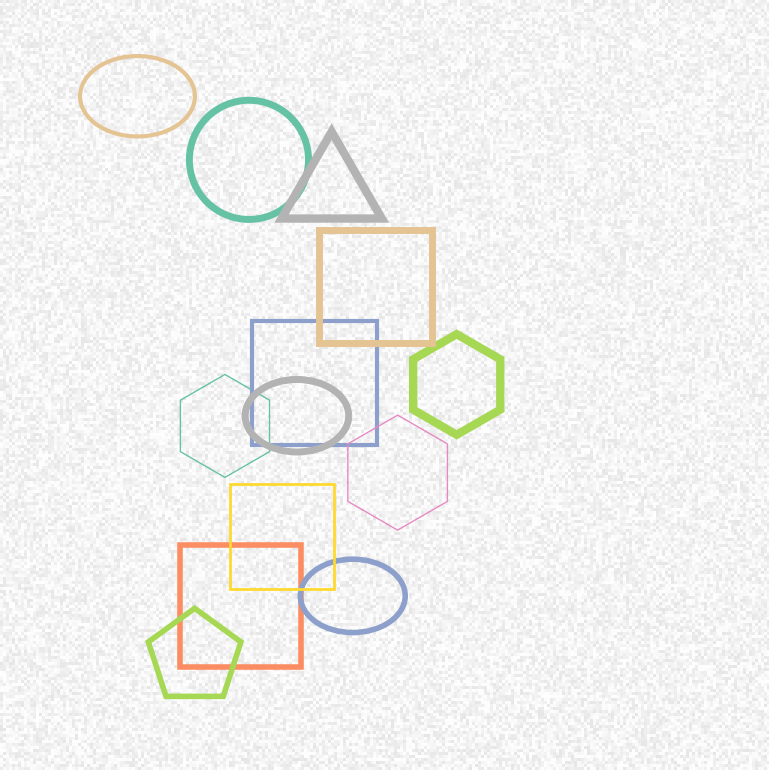[{"shape": "circle", "thickness": 2.5, "radius": 0.39, "center": [0.323, 0.792]}, {"shape": "hexagon", "thickness": 0.5, "radius": 0.33, "center": [0.292, 0.447]}, {"shape": "square", "thickness": 2, "radius": 0.39, "center": [0.312, 0.213]}, {"shape": "square", "thickness": 1.5, "radius": 0.41, "center": [0.409, 0.503]}, {"shape": "oval", "thickness": 2, "radius": 0.34, "center": [0.458, 0.226]}, {"shape": "hexagon", "thickness": 0.5, "radius": 0.37, "center": [0.516, 0.386]}, {"shape": "hexagon", "thickness": 3, "radius": 0.33, "center": [0.593, 0.501]}, {"shape": "pentagon", "thickness": 2, "radius": 0.32, "center": [0.253, 0.147]}, {"shape": "square", "thickness": 1, "radius": 0.34, "center": [0.366, 0.303]}, {"shape": "square", "thickness": 2.5, "radius": 0.37, "center": [0.487, 0.628]}, {"shape": "oval", "thickness": 1.5, "radius": 0.37, "center": [0.179, 0.875]}, {"shape": "triangle", "thickness": 3, "radius": 0.38, "center": [0.431, 0.754]}, {"shape": "oval", "thickness": 2.5, "radius": 0.34, "center": [0.386, 0.46]}]